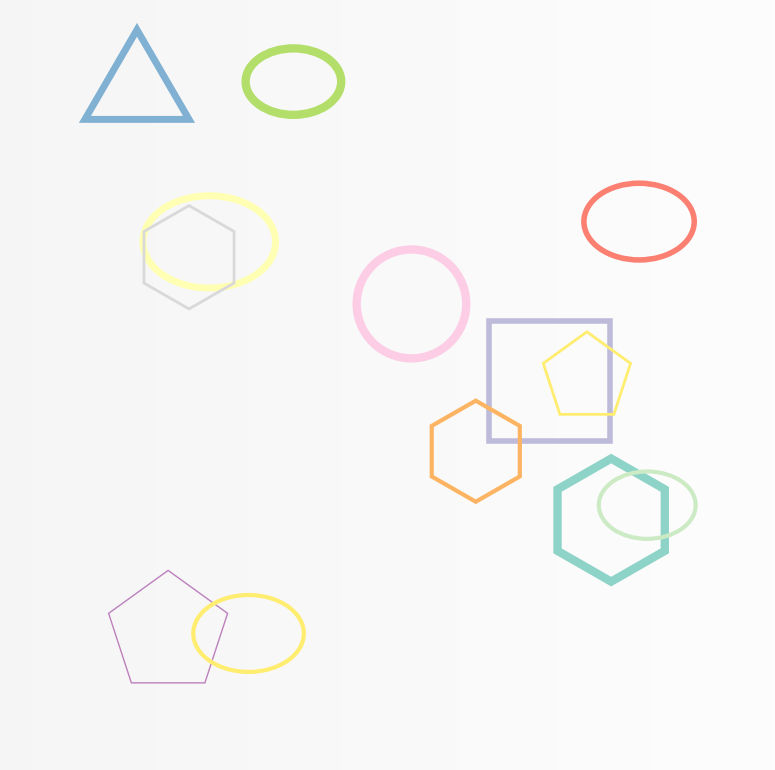[{"shape": "hexagon", "thickness": 3, "radius": 0.4, "center": [0.789, 0.325]}, {"shape": "oval", "thickness": 2.5, "radius": 0.43, "center": [0.27, 0.686]}, {"shape": "square", "thickness": 2, "radius": 0.39, "center": [0.709, 0.506]}, {"shape": "oval", "thickness": 2, "radius": 0.36, "center": [0.825, 0.712]}, {"shape": "triangle", "thickness": 2.5, "radius": 0.39, "center": [0.177, 0.884]}, {"shape": "hexagon", "thickness": 1.5, "radius": 0.33, "center": [0.614, 0.414]}, {"shape": "oval", "thickness": 3, "radius": 0.31, "center": [0.379, 0.894]}, {"shape": "circle", "thickness": 3, "radius": 0.35, "center": [0.531, 0.605]}, {"shape": "hexagon", "thickness": 1, "radius": 0.34, "center": [0.244, 0.666]}, {"shape": "pentagon", "thickness": 0.5, "radius": 0.4, "center": [0.217, 0.178]}, {"shape": "oval", "thickness": 1.5, "radius": 0.31, "center": [0.835, 0.344]}, {"shape": "pentagon", "thickness": 1, "radius": 0.3, "center": [0.757, 0.51]}, {"shape": "oval", "thickness": 1.5, "radius": 0.36, "center": [0.321, 0.177]}]